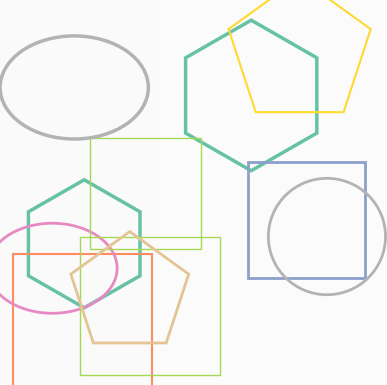[{"shape": "hexagon", "thickness": 2.5, "radius": 0.83, "center": [0.217, 0.367]}, {"shape": "hexagon", "thickness": 2.5, "radius": 0.98, "center": [0.648, 0.752]}, {"shape": "square", "thickness": 1.5, "radius": 0.9, "center": [0.212, 0.162]}, {"shape": "square", "thickness": 2, "radius": 0.75, "center": [0.792, 0.429]}, {"shape": "oval", "thickness": 2, "radius": 0.84, "center": [0.135, 0.303]}, {"shape": "square", "thickness": 1, "radius": 0.72, "center": [0.375, 0.498]}, {"shape": "square", "thickness": 1, "radius": 0.9, "center": [0.387, 0.206]}, {"shape": "pentagon", "thickness": 1.5, "radius": 0.96, "center": [0.773, 0.865]}, {"shape": "pentagon", "thickness": 2, "radius": 0.8, "center": [0.335, 0.239]}, {"shape": "oval", "thickness": 2.5, "radius": 0.96, "center": [0.192, 0.773]}, {"shape": "circle", "thickness": 2, "radius": 0.76, "center": [0.844, 0.386]}]